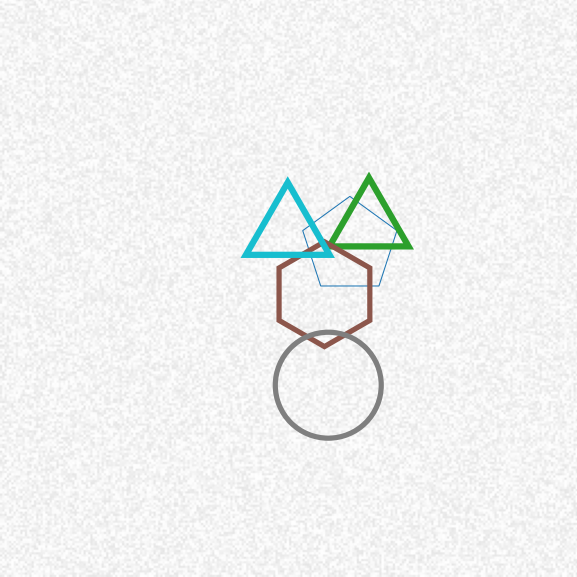[{"shape": "pentagon", "thickness": 0.5, "radius": 0.43, "center": [0.606, 0.573]}, {"shape": "triangle", "thickness": 3, "radius": 0.4, "center": [0.639, 0.612]}, {"shape": "hexagon", "thickness": 2.5, "radius": 0.45, "center": [0.562, 0.49]}, {"shape": "circle", "thickness": 2.5, "radius": 0.46, "center": [0.568, 0.332]}, {"shape": "triangle", "thickness": 3, "radius": 0.42, "center": [0.498, 0.6]}]